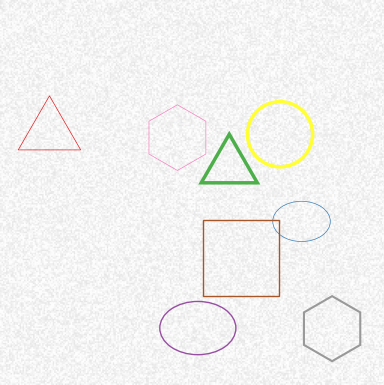[{"shape": "triangle", "thickness": 0.5, "radius": 0.47, "center": [0.128, 0.657]}, {"shape": "oval", "thickness": 0.5, "radius": 0.37, "center": [0.783, 0.425]}, {"shape": "triangle", "thickness": 2.5, "radius": 0.42, "center": [0.596, 0.567]}, {"shape": "oval", "thickness": 1, "radius": 0.49, "center": [0.514, 0.148]}, {"shape": "circle", "thickness": 2.5, "radius": 0.42, "center": [0.727, 0.651]}, {"shape": "square", "thickness": 1, "radius": 0.5, "center": [0.627, 0.329]}, {"shape": "hexagon", "thickness": 0.5, "radius": 0.43, "center": [0.461, 0.643]}, {"shape": "hexagon", "thickness": 1.5, "radius": 0.42, "center": [0.863, 0.146]}]